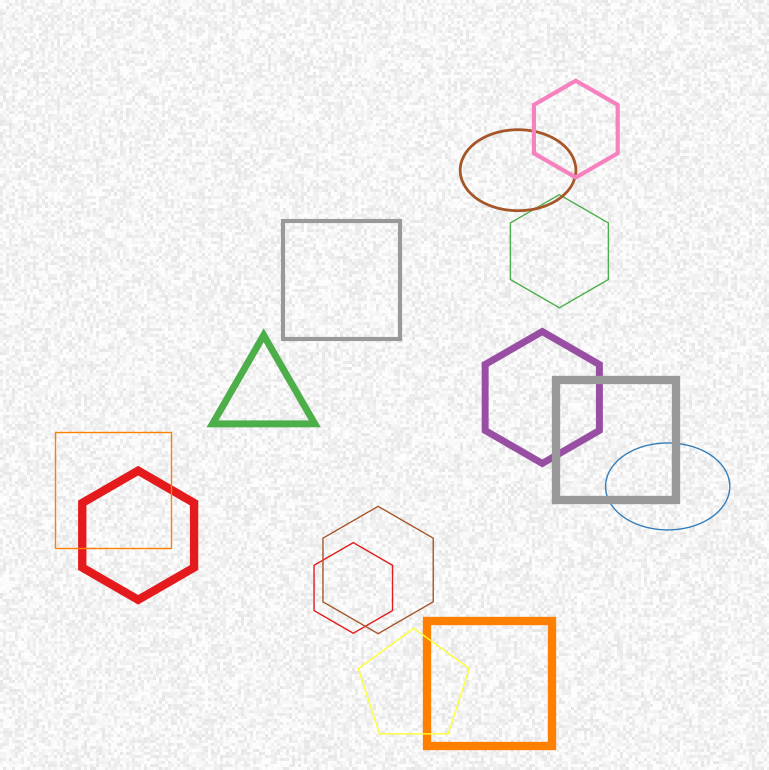[{"shape": "hexagon", "thickness": 3, "radius": 0.42, "center": [0.179, 0.305]}, {"shape": "hexagon", "thickness": 0.5, "radius": 0.29, "center": [0.459, 0.236]}, {"shape": "oval", "thickness": 0.5, "radius": 0.4, "center": [0.867, 0.368]}, {"shape": "hexagon", "thickness": 0.5, "radius": 0.37, "center": [0.726, 0.674]}, {"shape": "triangle", "thickness": 2.5, "radius": 0.38, "center": [0.342, 0.488]}, {"shape": "hexagon", "thickness": 2.5, "radius": 0.43, "center": [0.704, 0.484]}, {"shape": "square", "thickness": 3, "radius": 0.41, "center": [0.636, 0.112]}, {"shape": "square", "thickness": 0.5, "radius": 0.38, "center": [0.147, 0.364]}, {"shape": "pentagon", "thickness": 0.5, "radius": 0.38, "center": [0.537, 0.108]}, {"shape": "hexagon", "thickness": 0.5, "radius": 0.41, "center": [0.491, 0.26]}, {"shape": "oval", "thickness": 1, "radius": 0.38, "center": [0.673, 0.779]}, {"shape": "hexagon", "thickness": 1.5, "radius": 0.31, "center": [0.748, 0.832]}, {"shape": "square", "thickness": 3, "radius": 0.39, "center": [0.8, 0.429]}, {"shape": "square", "thickness": 1.5, "radius": 0.38, "center": [0.443, 0.637]}]